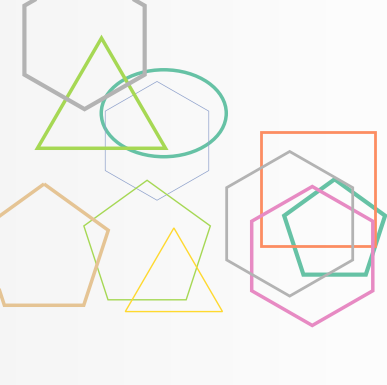[{"shape": "oval", "thickness": 2.5, "radius": 0.81, "center": [0.423, 0.706]}, {"shape": "pentagon", "thickness": 3, "radius": 0.68, "center": [0.864, 0.397]}, {"shape": "square", "thickness": 2, "radius": 0.74, "center": [0.82, 0.51]}, {"shape": "hexagon", "thickness": 0.5, "radius": 0.77, "center": [0.405, 0.634]}, {"shape": "hexagon", "thickness": 2.5, "radius": 0.9, "center": [0.806, 0.335]}, {"shape": "triangle", "thickness": 2.5, "radius": 0.95, "center": [0.262, 0.71]}, {"shape": "pentagon", "thickness": 1, "radius": 0.86, "center": [0.38, 0.36]}, {"shape": "triangle", "thickness": 1, "radius": 0.72, "center": [0.449, 0.263]}, {"shape": "pentagon", "thickness": 2.5, "radius": 0.87, "center": [0.114, 0.348]}, {"shape": "hexagon", "thickness": 2, "radius": 0.94, "center": [0.748, 0.419]}, {"shape": "hexagon", "thickness": 3, "radius": 0.9, "center": [0.218, 0.896]}]